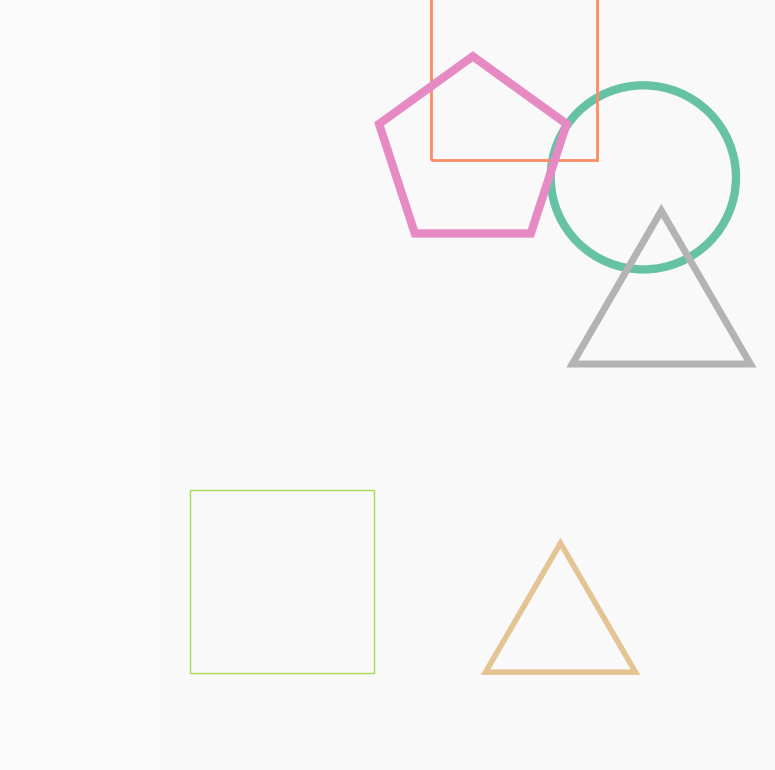[{"shape": "circle", "thickness": 3, "radius": 0.6, "center": [0.83, 0.77]}, {"shape": "square", "thickness": 1, "radius": 0.54, "center": [0.663, 0.899]}, {"shape": "pentagon", "thickness": 3, "radius": 0.64, "center": [0.61, 0.8]}, {"shape": "square", "thickness": 0.5, "radius": 0.59, "center": [0.364, 0.245]}, {"shape": "triangle", "thickness": 2, "radius": 0.56, "center": [0.723, 0.183]}, {"shape": "triangle", "thickness": 2.5, "radius": 0.66, "center": [0.853, 0.594]}]